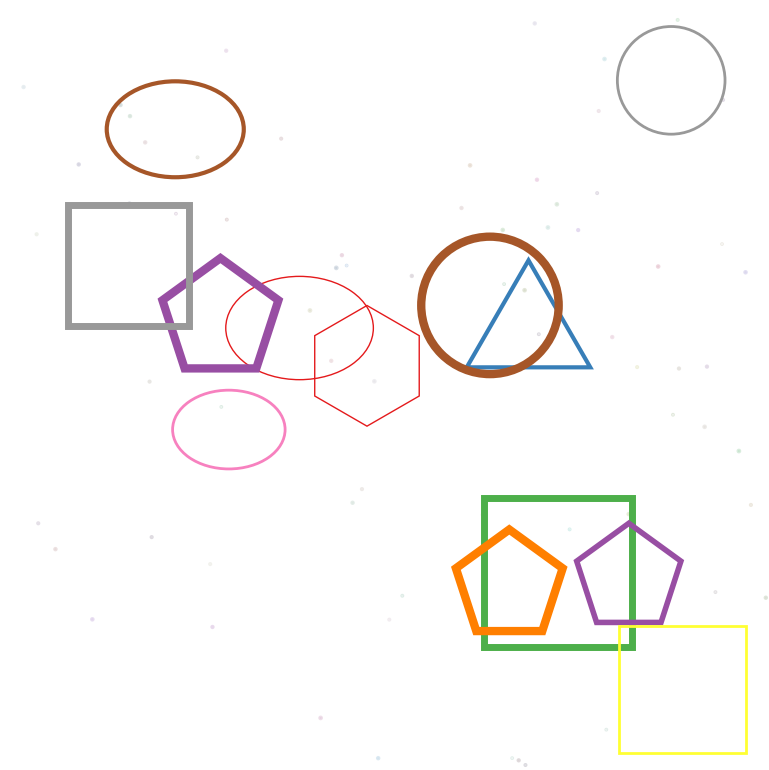[{"shape": "hexagon", "thickness": 0.5, "radius": 0.39, "center": [0.477, 0.525]}, {"shape": "oval", "thickness": 0.5, "radius": 0.48, "center": [0.389, 0.574]}, {"shape": "triangle", "thickness": 1.5, "radius": 0.46, "center": [0.686, 0.569]}, {"shape": "square", "thickness": 2.5, "radius": 0.48, "center": [0.724, 0.256]}, {"shape": "pentagon", "thickness": 3, "radius": 0.4, "center": [0.286, 0.586]}, {"shape": "pentagon", "thickness": 2, "radius": 0.36, "center": [0.817, 0.249]}, {"shape": "pentagon", "thickness": 3, "radius": 0.36, "center": [0.661, 0.239]}, {"shape": "square", "thickness": 1, "radius": 0.41, "center": [0.886, 0.105]}, {"shape": "oval", "thickness": 1.5, "radius": 0.44, "center": [0.228, 0.832]}, {"shape": "circle", "thickness": 3, "radius": 0.45, "center": [0.636, 0.603]}, {"shape": "oval", "thickness": 1, "radius": 0.37, "center": [0.297, 0.442]}, {"shape": "square", "thickness": 2.5, "radius": 0.39, "center": [0.167, 0.655]}, {"shape": "circle", "thickness": 1, "radius": 0.35, "center": [0.872, 0.896]}]